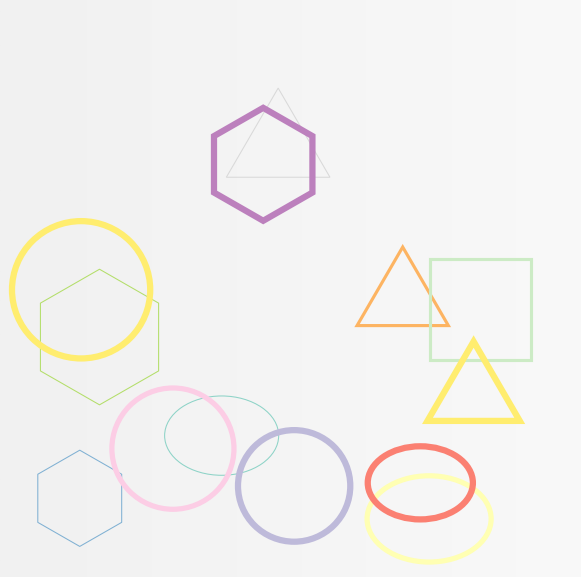[{"shape": "oval", "thickness": 0.5, "radius": 0.49, "center": [0.381, 0.245]}, {"shape": "oval", "thickness": 2.5, "radius": 0.53, "center": [0.738, 0.101]}, {"shape": "circle", "thickness": 3, "radius": 0.48, "center": [0.506, 0.158]}, {"shape": "oval", "thickness": 3, "radius": 0.45, "center": [0.723, 0.163]}, {"shape": "hexagon", "thickness": 0.5, "radius": 0.42, "center": [0.137, 0.136]}, {"shape": "triangle", "thickness": 1.5, "radius": 0.45, "center": [0.693, 0.481]}, {"shape": "hexagon", "thickness": 0.5, "radius": 0.59, "center": [0.171, 0.416]}, {"shape": "circle", "thickness": 2.5, "radius": 0.53, "center": [0.298, 0.222]}, {"shape": "triangle", "thickness": 0.5, "radius": 0.51, "center": [0.479, 0.744]}, {"shape": "hexagon", "thickness": 3, "radius": 0.49, "center": [0.453, 0.715]}, {"shape": "square", "thickness": 1.5, "radius": 0.44, "center": [0.827, 0.463]}, {"shape": "circle", "thickness": 3, "radius": 0.59, "center": [0.14, 0.497]}, {"shape": "triangle", "thickness": 3, "radius": 0.46, "center": [0.815, 0.316]}]